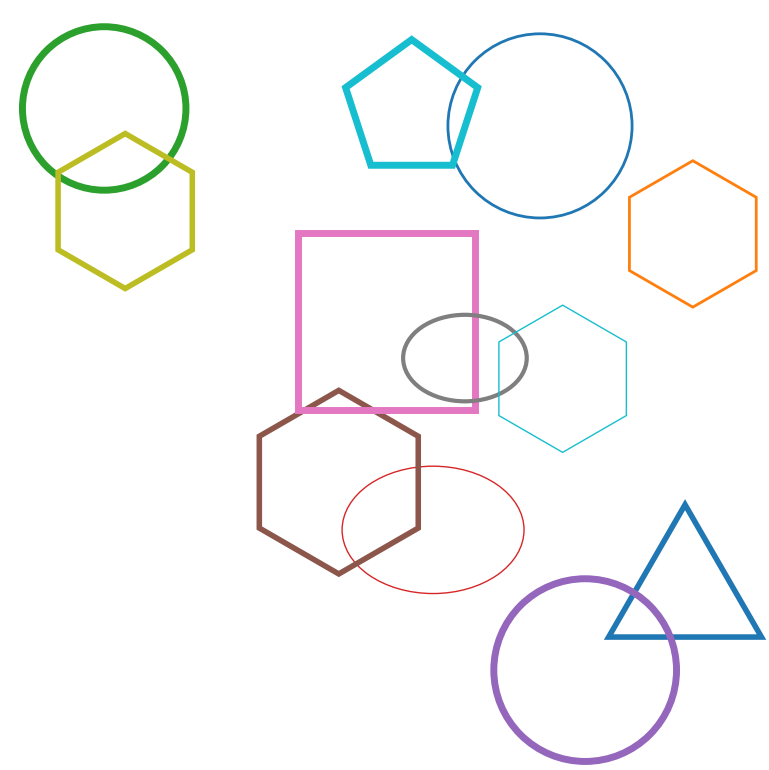[{"shape": "circle", "thickness": 1, "radius": 0.6, "center": [0.701, 0.837]}, {"shape": "triangle", "thickness": 2, "radius": 0.57, "center": [0.89, 0.23]}, {"shape": "hexagon", "thickness": 1, "radius": 0.48, "center": [0.9, 0.696]}, {"shape": "circle", "thickness": 2.5, "radius": 0.53, "center": [0.135, 0.859]}, {"shape": "oval", "thickness": 0.5, "radius": 0.59, "center": [0.562, 0.312]}, {"shape": "circle", "thickness": 2.5, "radius": 0.59, "center": [0.76, 0.13]}, {"shape": "hexagon", "thickness": 2, "radius": 0.6, "center": [0.44, 0.374]}, {"shape": "square", "thickness": 2.5, "radius": 0.58, "center": [0.502, 0.583]}, {"shape": "oval", "thickness": 1.5, "radius": 0.4, "center": [0.604, 0.535]}, {"shape": "hexagon", "thickness": 2, "radius": 0.5, "center": [0.163, 0.726]}, {"shape": "hexagon", "thickness": 0.5, "radius": 0.48, "center": [0.731, 0.508]}, {"shape": "pentagon", "thickness": 2.5, "radius": 0.45, "center": [0.535, 0.858]}]